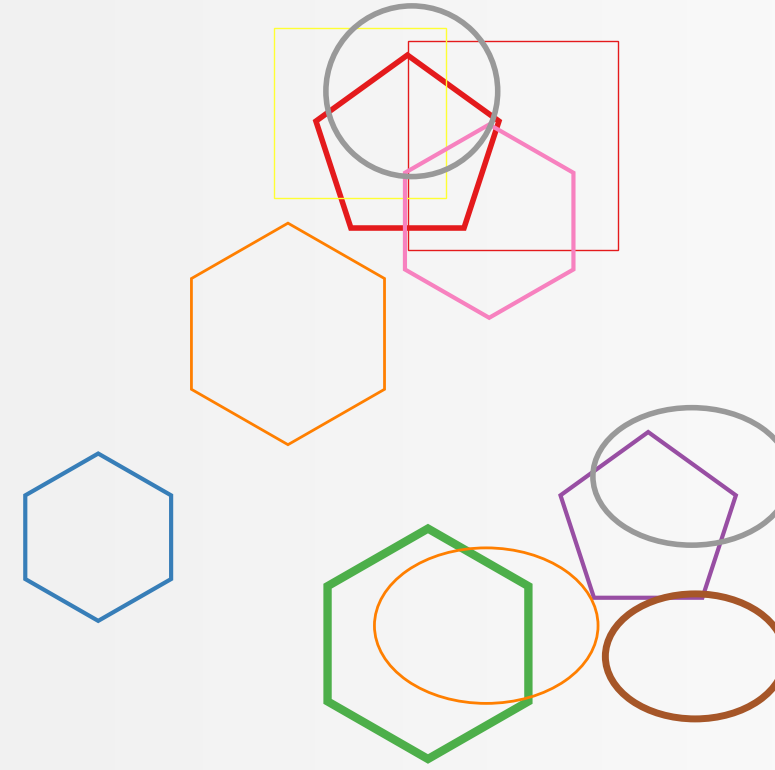[{"shape": "square", "thickness": 0.5, "radius": 0.68, "center": [0.662, 0.811]}, {"shape": "pentagon", "thickness": 2, "radius": 0.62, "center": [0.526, 0.804]}, {"shape": "hexagon", "thickness": 1.5, "radius": 0.54, "center": [0.127, 0.302]}, {"shape": "hexagon", "thickness": 3, "radius": 0.75, "center": [0.552, 0.164]}, {"shape": "pentagon", "thickness": 1.5, "radius": 0.59, "center": [0.836, 0.32]}, {"shape": "oval", "thickness": 1, "radius": 0.72, "center": [0.627, 0.187]}, {"shape": "hexagon", "thickness": 1, "radius": 0.72, "center": [0.372, 0.566]}, {"shape": "square", "thickness": 0.5, "radius": 0.55, "center": [0.465, 0.853]}, {"shape": "oval", "thickness": 2.5, "radius": 0.58, "center": [0.897, 0.148]}, {"shape": "hexagon", "thickness": 1.5, "radius": 0.63, "center": [0.631, 0.713]}, {"shape": "circle", "thickness": 2, "radius": 0.55, "center": [0.531, 0.882]}, {"shape": "oval", "thickness": 2, "radius": 0.64, "center": [0.893, 0.381]}]